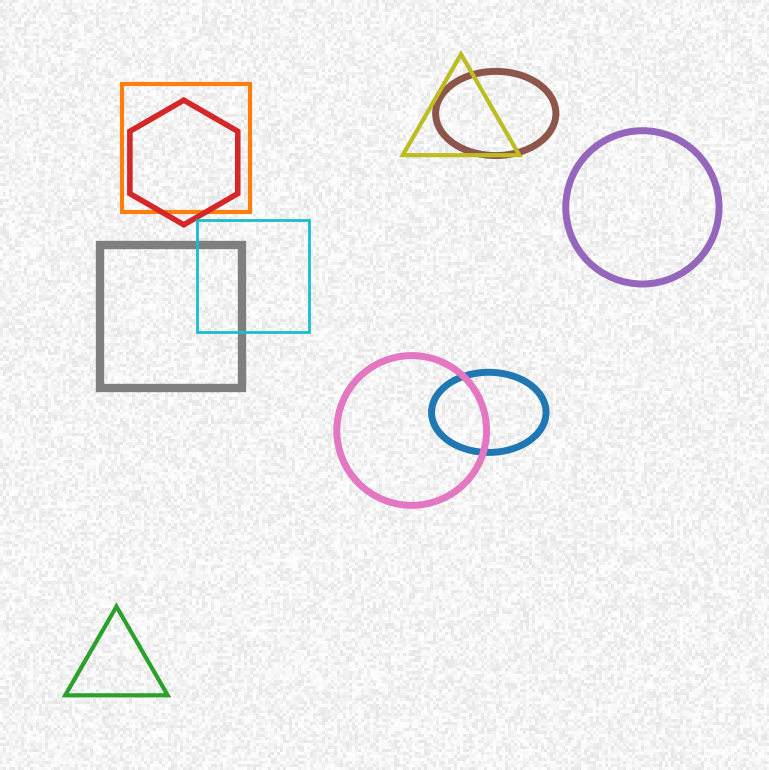[{"shape": "oval", "thickness": 2.5, "radius": 0.37, "center": [0.635, 0.464]}, {"shape": "square", "thickness": 1.5, "radius": 0.42, "center": [0.241, 0.808]}, {"shape": "triangle", "thickness": 1.5, "radius": 0.38, "center": [0.151, 0.135]}, {"shape": "hexagon", "thickness": 2, "radius": 0.4, "center": [0.239, 0.789]}, {"shape": "circle", "thickness": 2.5, "radius": 0.5, "center": [0.834, 0.731]}, {"shape": "oval", "thickness": 2.5, "radius": 0.39, "center": [0.644, 0.853]}, {"shape": "circle", "thickness": 2.5, "radius": 0.49, "center": [0.535, 0.441]}, {"shape": "square", "thickness": 3, "radius": 0.46, "center": [0.222, 0.589]}, {"shape": "triangle", "thickness": 1.5, "radius": 0.44, "center": [0.599, 0.842]}, {"shape": "square", "thickness": 1, "radius": 0.36, "center": [0.329, 0.642]}]